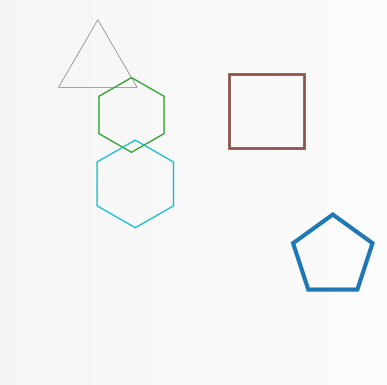[{"shape": "pentagon", "thickness": 3, "radius": 0.54, "center": [0.859, 0.335]}, {"shape": "hexagon", "thickness": 1, "radius": 0.48, "center": [0.339, 0.701]}, {"shape": "square", "thickness": 2, "radius": 0.49, "center": [0.688, 0.712]}, {"shape": "triangle", "thickness": 0.5, "radius": 0.59, "center": [0.252, 0.831]}, {"shape": "hexagon", "thickness": 1, "radius": 0.57, "center": [0.349, 0.522]}]